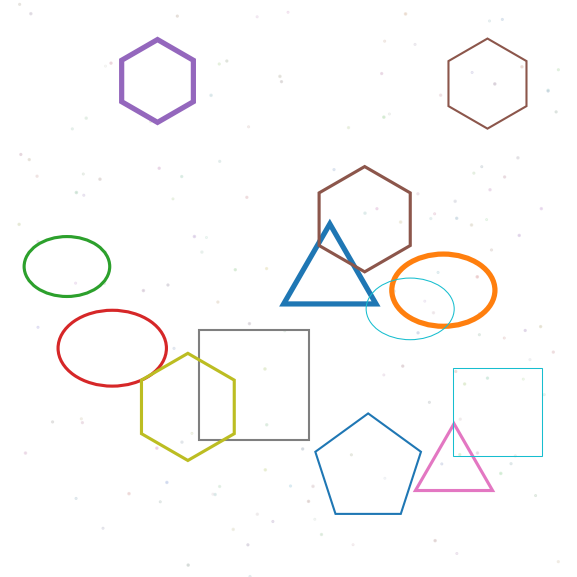[{"shape": "pentagon", "thickness": 1, "radius": 0.48, "center": [0.637, 0.187]}, {"shape": "triangle", "thickness": 2.5, "radius": 0.46, "center": [0.571, 0.519]}, {"shape": "oval", "thickness": 2.5, "radius": 0.45, "center": [0.768, 0.497]}, {"shape": "oval", "thickness": 1.5, "radius": 0.37, "center": [0.116, 0.538]}, {"shape": "oval", "thickness": 1.5, "radius": 0.47, "center": [0.194, 0.396]}, {"shape": "hexagon", "thickness": 2.5, "radius": 0.36, "center": [0.273, 0.859]}, {"shape": "hexagon", "thickness": 1, "radius": 0.39, "center": [0.844, 0.854]}, {"shape": "hexagon", "thickness": 1.5, "radius": 0.46, "center": [0.631, 0.62]}, {"shape": "triangle", "thickness": 1.5, "radius": 0.39, "center": [0.786, 0.188]}, {"shape": "square", "thickness": 1, "radius": 0.48, "center": [0.44, 0.332]}, {"shape": "hexagon", "thickness": 1.5, "radius": 0.46, "center": [0.325, 0.295]}, {"shape": "square", "thickness": 0.5, "radius": 0.38, "center": [0.862, 0.286]}, {"shape": "oval", "thickness": 0.5, "radius": 0.38, "center": [0.71, 0.464]}]